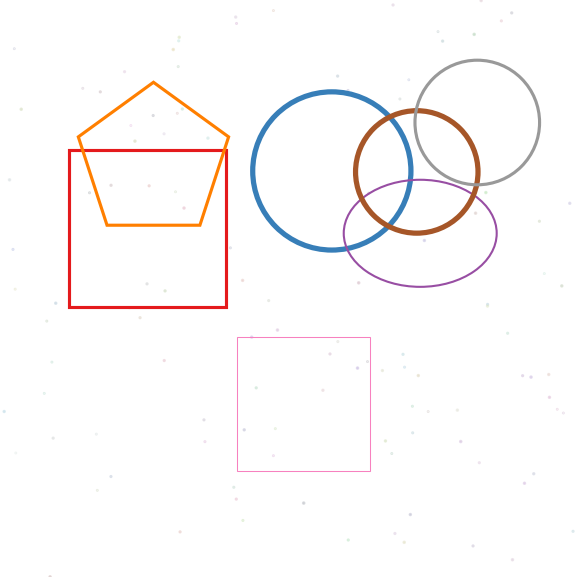[{"shape": "square", "thickness": 1.5, "radius": 0.68, "center": [0.255, 0.603]}, {"shape": "circle", "thickness": 2.5, "radius": 0.68, "center": [0.575, 0.703]}, {"shape": "oval", "thickness": 1, "radius": 0.66, "center": [0.728, 0.595]}, {"shape": "pentagon", "thickness": 1.5, "radius": 0.68, "center": [0.266, 0.72]}, {"shape": "circle", "thickness": 2.5, "radius": 0.53, "center": [0.722, 0.701]}, {"shape": "square", "thickness": 0.5, "radius": 0.58, "center": [0.526, 0.299]}, {"shape": "circle", "thickness": 1.5, "radius": 0.54, "center": [0.826, 0.787]}]